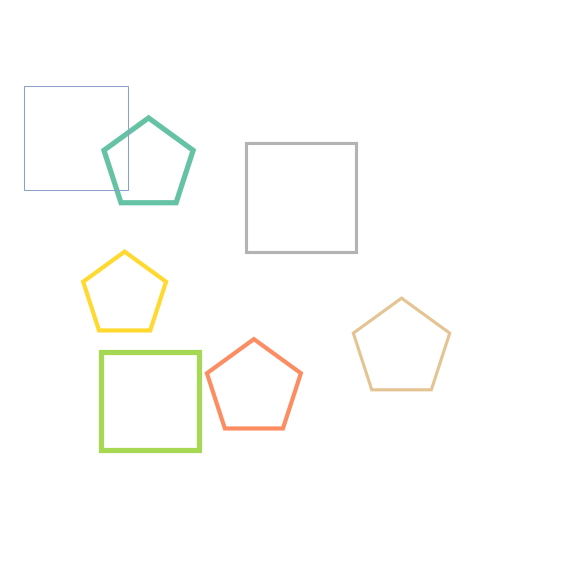[{"shape": "pentagon", "thickness": 2.5, "radius": 0.41, "center": [0.257, 0.714]}, {"shape": "pentagon", "thickness": 2, "radius": 0.43, "center": [0.44, 0.326]}, {"shape": "square", "thickness": 0.5, "radius": 0.45, "center": [0.132, 0.76]}, {"shape": "square", "thickness": 2.5, "radius": 0.43, "center": [0.26, 0.305]}, {"shape": "pentagon", "thickness": 2, "radius": 0.38, "center": [0.216, 0.488]}, {"shape": "pentagon", "thickness": 1.5, "radius": 0.44, "center": [0.695, 0.395]}, {"shape": "square", "thickness": 1.5, "radius": 0.47, "center": [0.521, 0.657]}]